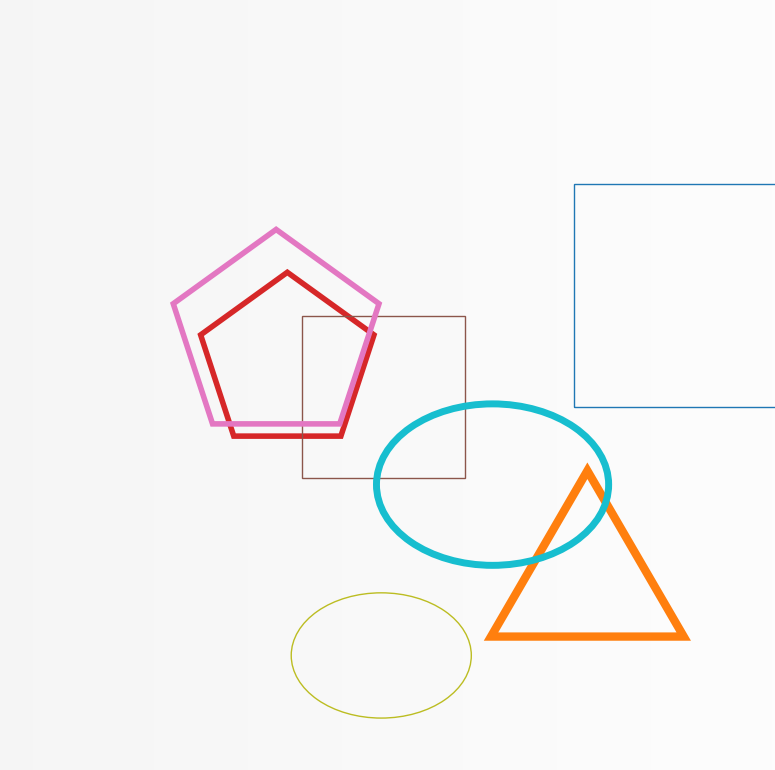[{"shape": "square", "thickness": 0.5, "radius": 0.72, "center": [0.885, 0.616]}, {"shape": "triangle", "thickness": 3, "radius": 0.72, "center": [0.758, 0.245]}, {"shape": "pentagon", "thickness": 2, "radius": 0.59, "center": [0.371, 0.529]}, {"shape": "square", "thickness": 0.5, "radius": 0.53, "center": [0.495, 0.484]}, {"shape": "pentagon", "thickness": 2, "radius": 0.7, "center": [0.356, 0.562]}, {"shape": "oval", "thickness": 0.5, "radius": 0.58, "center": [0.492, 0.149]}, {"shape": "oval", "thickness": 2.5, "radius": 0.75, "center": [0.636, 0.371]}]